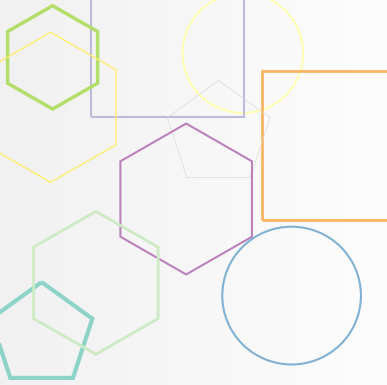[{"shape": "pentagon", "thickness": 3, "radius": 0.69, "center": [0.107, 0.13]}, {"shape": "circle", "thickness": 1.5, "radius": 0.78, "center": [0.627, 0.862]}, {"shape": "square", "thickness": 1.5, "radius": 0.99, "center": [0.433, 0.894]}, {"shape": "circle", "thickness": 1.5, "radius": 0.89, "center": [0.753, 0.232]}, {"shape": "square", "thickness": 2, "radius": 0.97, "center": [0.87, 0.622]}, {"shape": "hexagon", "thickness": 2.5, "radius": 0.67, "center": [0.136, 0.851]}, {"shape": "pentagon", "thickness": 0.5, "radius": 0.7, "center": [0.564, 0.651]}, {"shape": "hexagon", "thickness": 1.5, "radius": 0.98, "center": [0.48, 0.483]}, {"shape": "hexagon", "thickness": 2, "radius": 0.93, "center": [0.247, 0.265]}, {"shape": "hexagon", "thickness": 1, "radius": 0.97, "center": [0.131, 0.721]}]